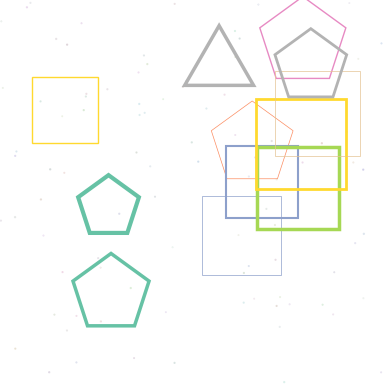[{"shape": "pentagon", "thickness": 3, "radius": 0.41, "center": [0.282, 0.462]}, {"shape": "pentagon", "thickness": 2.5, "radius": 0.52, "center": [0.288, 0.238]}, {"shape": "pentagon", "thickness": 0.5, "radius": 0.56, "center": [0.655, 0.626]}, {"shape": "square", "thickness": 1.5, "radius": 0.47, "center": [0.68, 0.527]}, {"shape": "square", "thickness": 0.5, "radius": 0.52, "center": [0.628, 0.388]}, {"shape": "pentagon", "thickness": 1, "radius": 0.59, "center": [0.787, 0.891]}, {"shape": "square", "thickness": 2.5, "radius": 0.53, "center": [0.773, 0.512]}, {"shape": "square", "thickness": 2, "radius": 0.58, "center": [0.782, 0.625]}, {"shape": "square", "thickness": 1, "radius": 0.43, "center": [0.168, 0.714]}, {"shape": "square", "thickness": 0.5, "radius": 0.55, "center": [0.824, 0.706]}, {"shape": "pentagon", "thickness": 2, "radius": 0.49, "center": [0.807, 0.828]}, {"shape": "triangle", "thickness": 2.5, "radius": 0.52, "center": [0.569, 0.83]}]